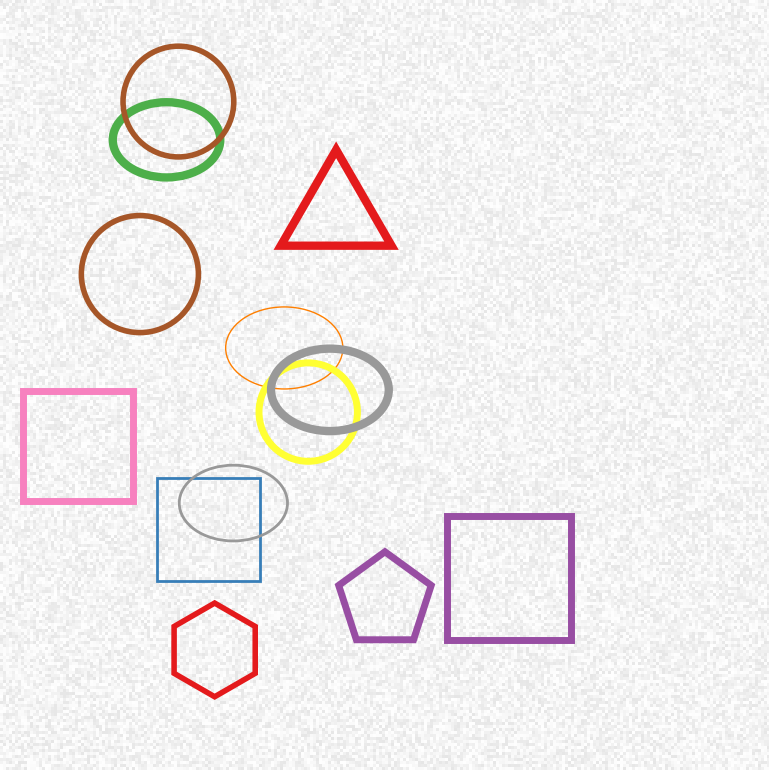[{"shape": "hexagon", "thickness": 2, "radius": 0.3, "center": [0.279, 0.156]}, {"shape": "triangle", "thickness": 3, "radius": 0.42, "center": [0.437, 0.722]}, {"shape": "square", "thickness": 1, "radius": 0.34, "center": [0.27, 0.313]}, {"shape": "oval", "thickness": 3, "radius": 0.35, "center": [0.216, 0.818]}, {"shape": "pentagon", "thickness": 2.5, "radius": 0.32, "center": [0.5, 0.22]}, {"shape": "square", "thickness": 2.5, "radius": 0.4, "center": [0.661, 0.249]}, {"shape": "oval", "thickness": 0.5, "radius": 0.38, "center": [0.369, 0.548]}, {"shape": "circle", "thickness": 2.5, "radius": 0.32, "center": [0.4, 0.465]}, {"shape": "circle", "thickness": 2, "radius": 0.38, "center": [0.182, 0.644]}, {"shape": "circle", "thickness": 2, "radius": 0.36, "center": [0.232, 0.868]}, {"shape": "square", "thickness": 2.5, "radius": 0.36, "center": [0.101, 0.421]}, {"shape": "oval", "thickness": 3, "radius": 0.38, "center": [0.428, 0.494]}, {"shape": "oval", "thickness": 1, "radius": 0.35, "center": [0.303, 0.347]}]